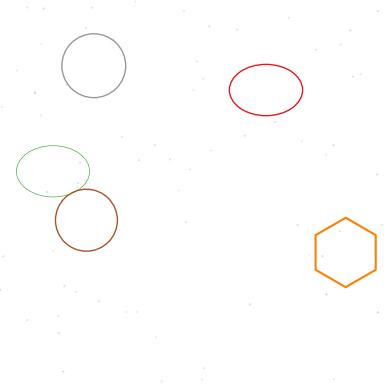[{"shape": "oval", "thickness": 1, "radius": 0.48, "center": [0.691, 0.766]}, {"shape": "oval", "thickness": 0.5, "radius": 0.48, "center": [0.138, 0.555]}, {"shape": "hexagon", "thickness": 1.5, "radius": 0.45, "center": [0.898, 0.344]}, {"shape": "circle", "thickness": 1, "radius": 0.4, "center": [0.225, 0.428]}, {"shape": "circle", "thickness": 1, "radius": 0.41, "center": [0.244, 0.829]}]